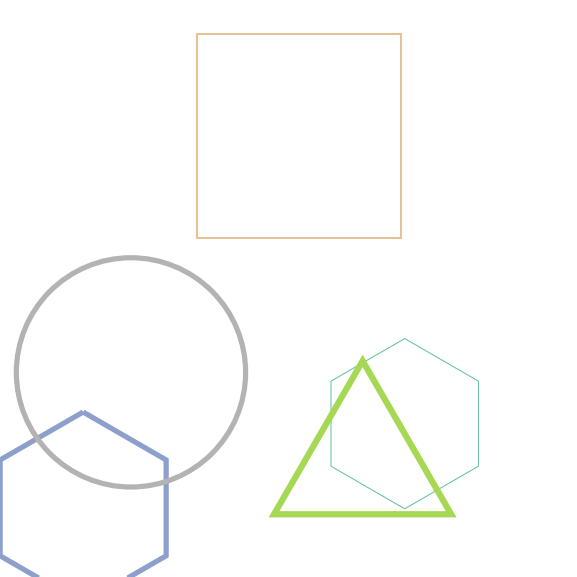[{"shape": "hexagon", "thickness": 0.5, "radius": 0.74, "center": [0.701, 0.265]}, {"shape": "hexagon", "thickness": 2.5, "radius": 0.83, "center": [0.144, 0.12]}, {"shape": "triangle", "thickness": 3, "radius": 0.89, "center": [0.628, 0.197]}, {"shape": "square", "thickness": 1, "radius": 0.88, "center": [0.517, 0.763]}, {"shape": "circle", "thickness": 2.5, "radius": 0.99, "center": [0.227, 0.354]}]